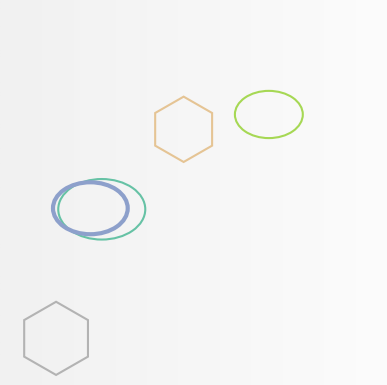[{"shape": "oval", "thickness": 1.5, "radius": 0.56, "center": [0.263, 0.456]}, {"shape": "oval", "thickness": 3, "radius": 0.48, "center": [0.233, 0.459]}, {"shape": "oval", "thickness": 1.5, "radius": 0.44, "center": [0.694, 0.703]}, {"shape": "hexagon", "thickness": 1.5, "radius": 0.42, "center": [0.474, 0.664]}, {"shape": "hexagon", "thickness": 1.5, "radius": 0.48, "center": [0.145, 0.121]}]